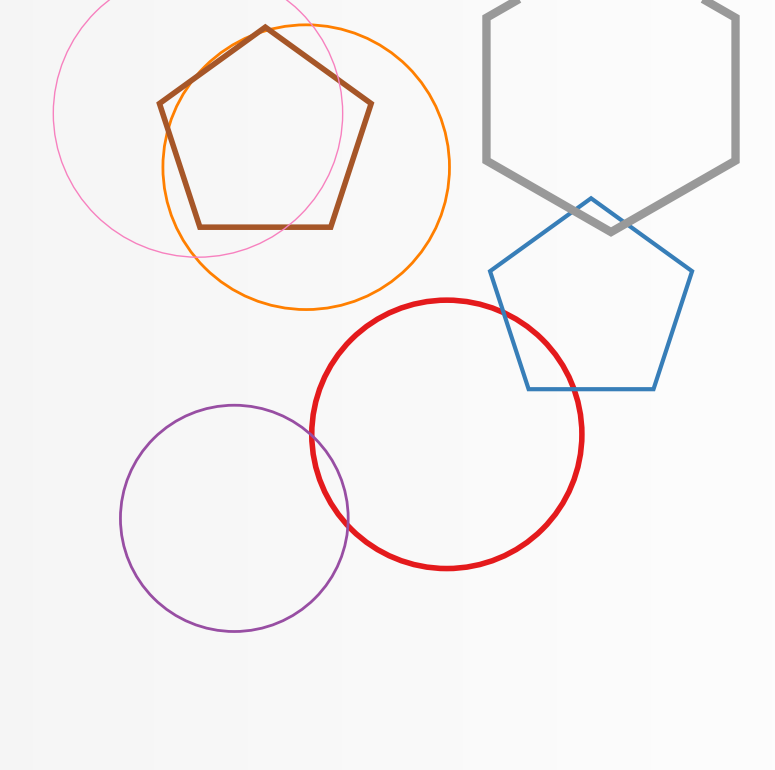[{"shape": "circle", "thickness": 2, "radius": 0.87, "center": [0.577, 0.436]}, {"shape": "pentagon", "thickness": 1.5, "radius": 0.69, "center": [0.763, 0.605]}, {"shape": "circle", "thickness": 1, "radius": 0.73, "center": [0.302, 0.327]}, {"shape": "circle", "thickness": 1, "radius": 0.92, "center": [0.395, 0.783]}, {"shape": "pentagon", "thickness": 2, "radius": 0.72, "center": [0.342, 0.821]}, {"shape": "circle", "thickness": 0.5, "radius": 0.93, "center": [0.255, 0.853]}, {"shape": "hexagon", "thickness": 3, "radius": 0.93, "center": [0.788, 0.884]}]